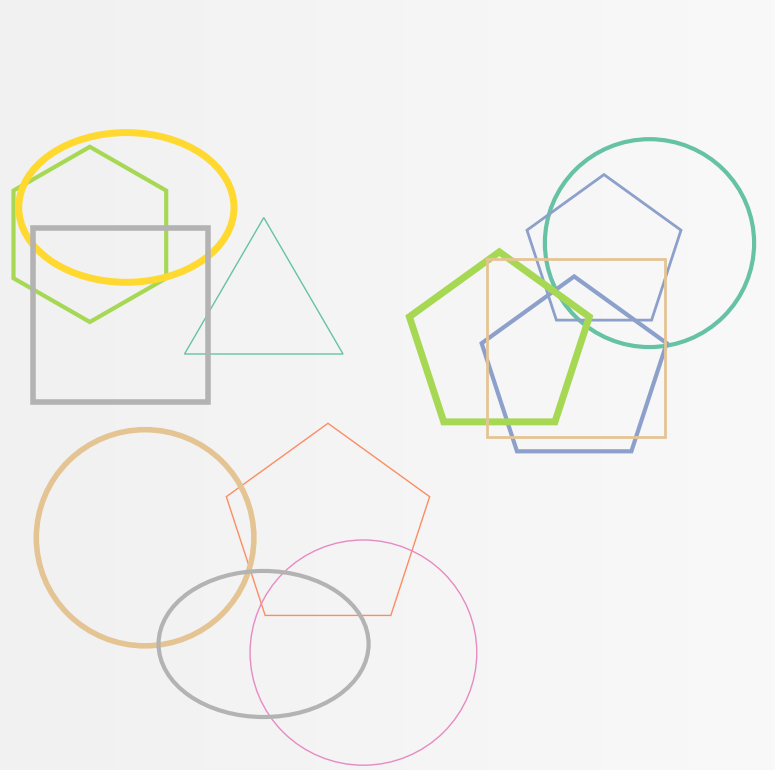[{"shape": "circle", "thickness": 1.5, "radius": 0.67, "center": [0.838, 0.684]}, {"shape": "triangle", "thickness": 0.5, "radius": 0.59, "center": [0.34, 0.599]}, {"shape": "pentagon", "thickness": 0.5, "radius": 0.69, "center": [0.423, 0.312]}, {"shape": "pentagon", "thickness": 1.5, "radius": 0.63, "center": [0.741, 0.515]}, {"shape": "pentagon", "thickness": 1, "radius": 0.52, "center": [0.779, 0.669]}, {"shape": "circle", "thickness": 0.5, "radius": 0.73, "center": [0.469, 0.152]}, {"shape": "hexagon", "thickness": 1.5, "radius": 0.57, "center": [0.116, 0.696]}, {"shape": "pentagon", "thickness": 2.5, "radius": 0.61, "center": [0.644, 0.551]}, {"shape": "oval", "thickness": 2.5, "radius": 0.69, "center": [0.163, 0.731]}, {"shape": "square", "thickness": 1, "radius": 0.58, "center": [0.743, 0.548]}, {"shape": "circle", "thickness": 2, "radius": 0.7, "center": [0.187, 0.302]}, {"shape": "oval", "thickness": 1.5, "radius": 0.68, "center": [0.34, 0.164]}, {"shape": "square", "thickness": 2, "radius": 0.57, "center": [0.155, 0.591]}]